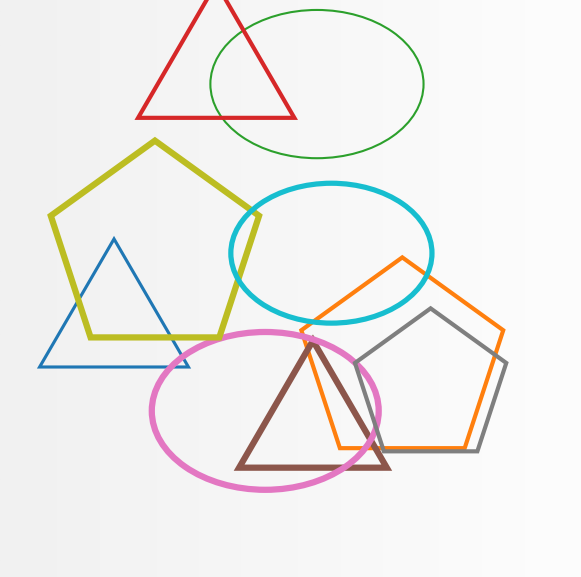[{"shape": "triangle", "thickness": 1.5, "radius": 0.74, "center": [0.196, 0.438]}, {"shape": "pentagon", "thickness": 2, "radius": 0.91, "center": [0.692, 0.371]}, {"shape": "oval", "thickness": 1, "radius": 0.92, "center": [0.545, 0.854]}, {"shape": "triangle", "thickness": 2, "radius": 0.78, "center": [0.372, 0.873]}, {"shape": "triangle", "thickness": 3, "radius": 0.73, "center": [0.538, 0.263]}, {"shape": "oval", "thickness": 3, "radius": 0.98, "center": [0.456, 0.288]}, {"shape": "pentagon", "thickness": 2, "radius": 0.68, "center": [0.741, 0.328]}, {"shape": "pentagon", "thickness": 3, "radius": 0.94, "center": [0.267, 0.567]}, {"shape": "oval", "thickness": 2.5, "radius": 0.87, "center": [0.57, 0.561]}]